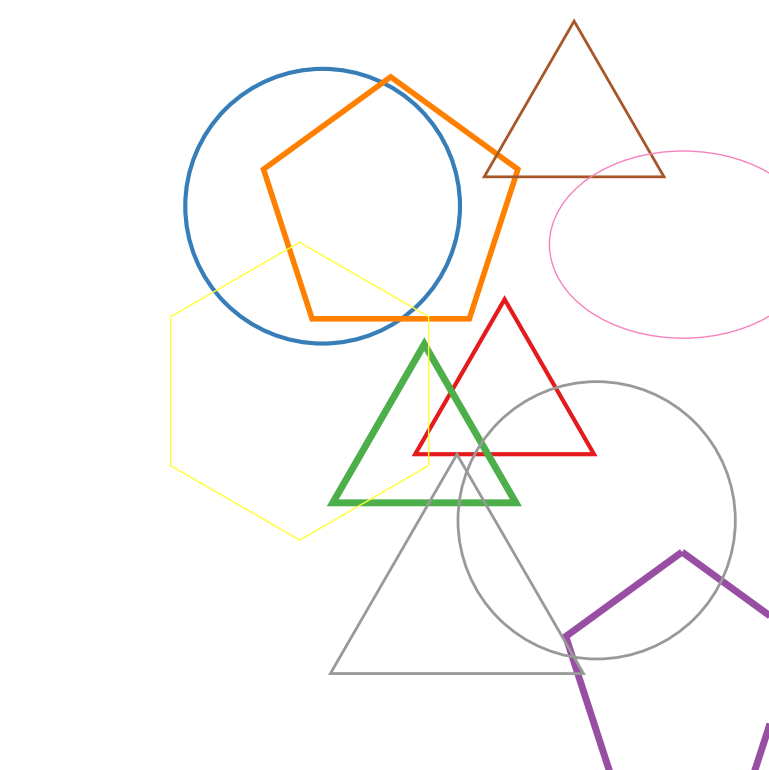[{"shape": "triangle", "thickness": 1.5, "radius": 0.67, "center": [0.655, 0.477]}, {"shape": "circle", "thickness": 1.5, "radius": 0.89, "center": [0.419, 0.732]}, {"shape": "triangle", "thickness": 2.5, "radius": 0.69, "center": [0.551, 0.416]}, {"shape": "pentagon", "thickness": 2.5, "radius": 0.79, "center": [0.886, 0.124]}, {"shape": "pentagon", "thickness": 2, "radius": 0.87, "center": [0.507, 0.726]}, {"shape": "hexagon", "thickness": 0.5, "radius": 0.97, "center": [0.389, 0.492]}, {"shape": "triangle", "thickness": 1, "radius": 0.67, "center": [0.746, 0.838]}, {"shape": "oval", "thickness": 0.5, "radius": 0.87, "center": [0.887, 0.682]}, {"shape": "circle", "thickness": 1, "radius": 0.9, "center": [0.775, 0.324]}, {"shape": "triangle", "thickness": 1, "radius": 0.95, "center": [0.593, 0.22]}]